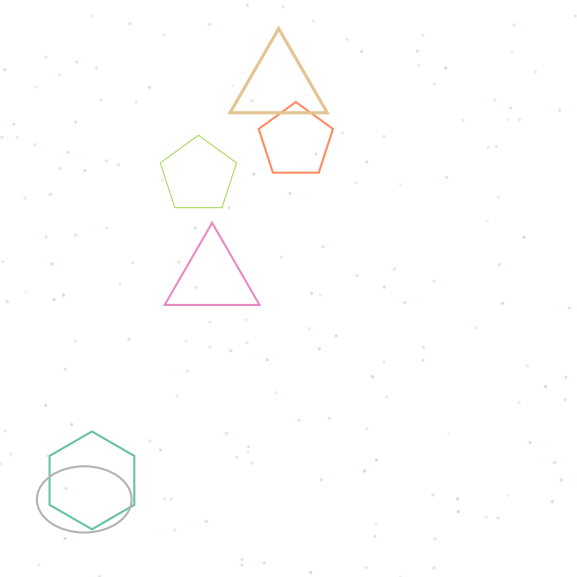[{"shape": "hexagon", "thickness": 1, "radius": 0.42, "center": [0.159, 0.167]}, {"shape": "pentagon", "thickness": 1, "radius": 0.34, "center": [0.512, 0.755]}, {"shape": "triangle", "thickness": 1, "radius": 0.47, "center": [0.367, 0.519]}, {"shape": "pentagon", "thickness": 0.5, "radius": 0.35, "center": [0.344, 0.696]}, {"shape": "triangle", "thickness": 1.5, "radius": 0.49, "center": [0.483, 0.852]}, {"shape": "oval", "thickness": 1, "radius": 0.41, "center": [0.146, 0.134]}]